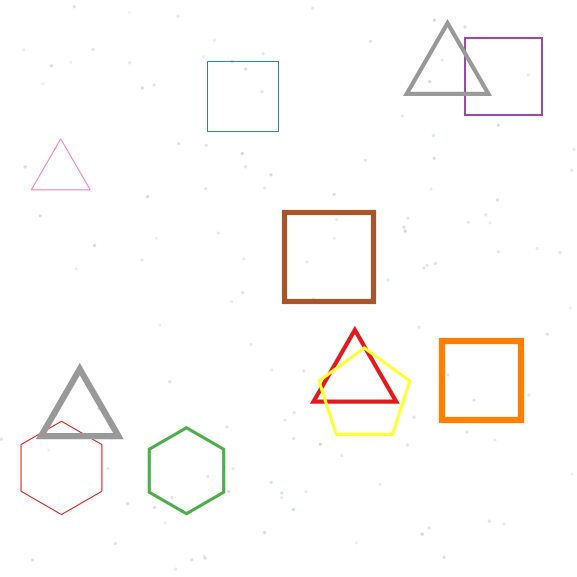[{"shape": "triangle", "thickness": 2, "radius": 0.41, "center": [0.614, 0.345]}, {"shape": "hexagon", "thickness": 0.5, "radius": 0.4, "center": [0.106, 0.189]}, {"shape": "square", "thickness": 0.5, "radius": 0.31, "center": [0.42, 0.833]}, {"shape": "hexagon", "thickness": 1.5, "radius": 0.37, "center": [0.323, 0.184]}, {"shape": "square", "thickness": 1, "radius": 0.33, "center": [0.872, 0.867]}, {"shape": "square", "thickness": 3, "radius": 0.34, "center": [0.834, 0.34]}, {"shape": "pentagon", "thickness": 1.5, "radius": 0.41, "center": [0.631, 0.314]}, {"shape": "square", "thickness": 2.5, "radius": 0.39, "center": [0.569, 0.555]}, {"shape": "triangle", "thickness": 0.5, "radius": 0.29, "center": [0.105, 0.7]}, {"shape": "triangle", "thickness": 3, "radius": 0.39, "center": [0.138, 0.283]}, {"shape": "triangle", "thickness": 2, "radius": 0.41, "center": [0.775, 0.877]}]